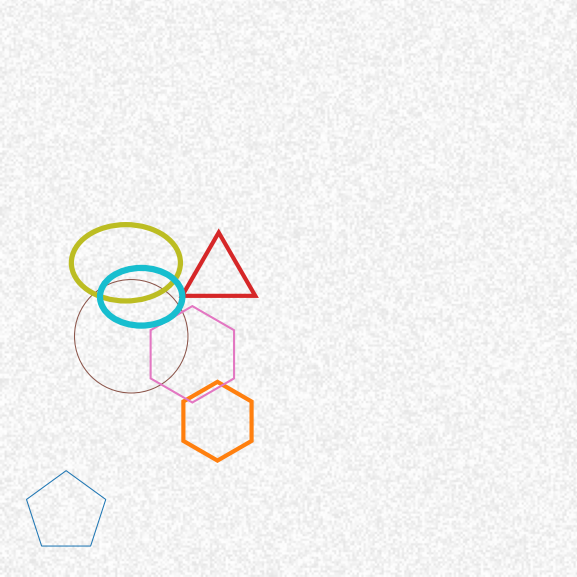[{"shape": "pentagon", "thickness": 0.5, "radius": 0.36, "center": [0.114, 0.112]}, {"shape": "hexagon", "thickness": 2, "radius": 0.34, "center": [0.377, 0.27]}, {"shape": "triangle", "thickness": 2, "radius": 0.37, "center": [0.379, 0.523]}, {"shape": "circle", "thickness": 0.5, "radius": 0.49, "center": [0.227, 0.417]}, {"shape": "hexagon", "thickness": 1, "radius": 0.42, "center": [0.333, 0.386]}, {"shape": "oval", "thickness": 2.5, "radius": 0.47, "center": [0.218, 0.544]}, {"shape": "oval", "thickness": 3, "radius": 0.36, "center": [0.244, 0.485]}]